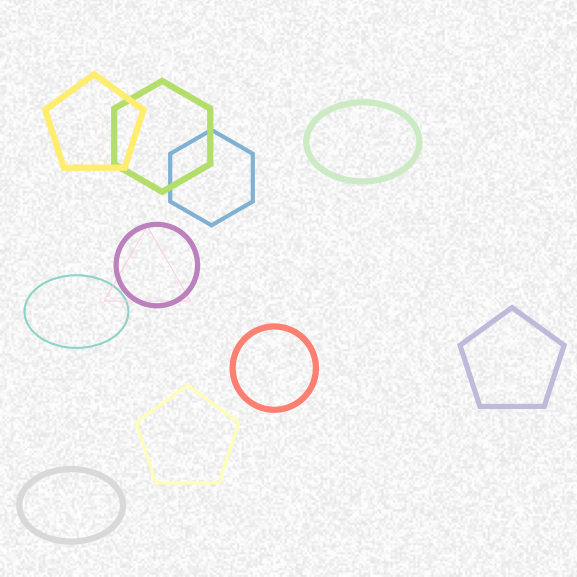[{"shape": "oval", "thickness": 1, "radius": 0.45, "center": [0.132, 0.46]}, {"shape": "pentagon", "thickness": 1.5, "radius": 0.47, "center": [0.325, 0.239]}, {"shape": "pentagon", "thickness": 2.5, "radius": 0.47, "center": [0.887, 0.372]}, {"shape": "circle", "thickness": 3, "radius": 0.36, "center": [0.475, 0.362]}, {"shape": "hexagon", "thickness": 2, "radius": 0.41, "center": [0.366, 0.692]}, {"shape": "hexagon", "thickness": 3, "radius": 0.48, "center": [0.281, 0.763]}, {"shape": "triangle", "thickness": 0.5, "radius": 0.43, "center": [0.255, 0.521]}, {"shape": "oval", "thickness": 3, "radius": 0.45, "center": [0.123, 0.124]}, {"shape": "circle", "thickness": 2.5, "radius": 0.35, "center": [0.272, 0.54]}, {"shape": "oval", "thickness": 3, "radius": 0.49, "center": [0.628, 0.753]}, {"shape": "pentagon", "thickness": 3, "radius": 0.45, "center": [0.163, 0.781]}]